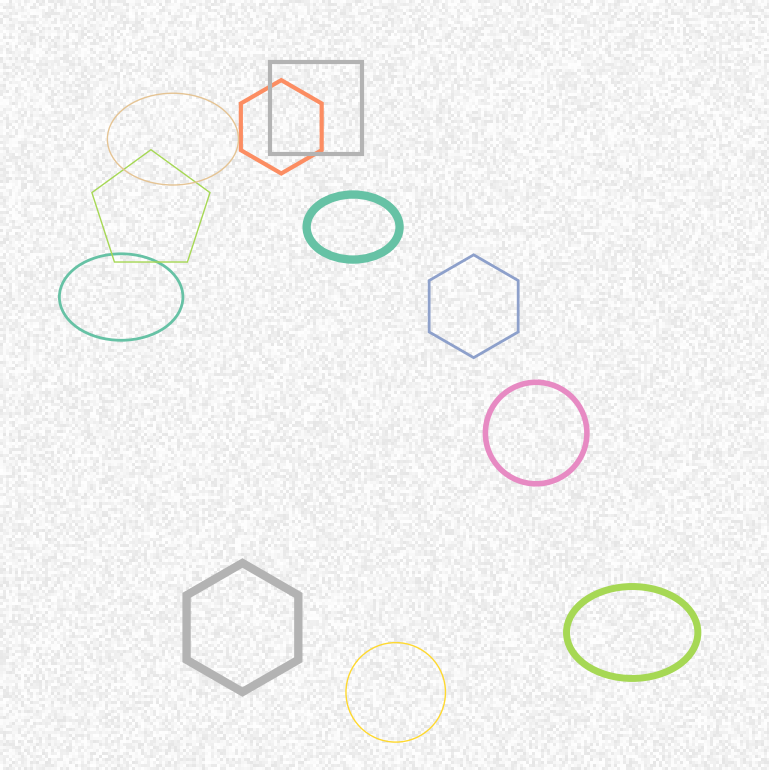[{"shape": "oval", "thickness": 3, "radius": 0.3, "center": [0.459, 0.705]}, {"shape": "oval", "thickness": 1, "radius": 0.4, "center": [0.157, 0.614]}, {"shape": "hexagon", "thickness": 1.5, "radius": 0.3, "center": [0.365, 0.835]}, {"shape": "hexagon", "thickness": 1, "radius": 0.33, "center": [0.615, 0.602]}, {"shape": "circle", "thickness": 2, "radius": 0.33, "center": [0.696, 0.438]}, {"shape": "pentagon", "thickness": 0.5, "radius": 0.4, "center": [0.196, 0.725]}, {"shape": "oval", "thickness": 2.5, "radius": 0.43, "center": [0.821, 0.179]}, {"shape": "circle", "thickness": 0.5, "radius": 0.32, "center": [0.514, 0.101]}, {"shape": "oval", "thickness": 0.5, "radius": 0.43, "center": [0.225, 0.819]}, {"shape": "square", "thickness": 1.5, "radius": 0.3, "center": [0.411, 0.86]}, {"shape": "hexagon", "thickness": 3, "radius": 0.42, "center": [0.315, 0.185]}]